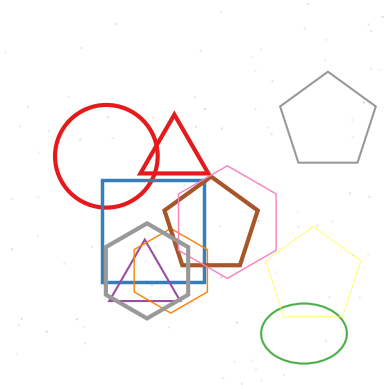[{"shape": "triangle", "thickness": 3, "radius": 0.51, "center": [0.453, 0.6]}, {"shape": "circle", "thickness": 3, "radius": 0.67, "center": [0.276, 0.594]}, {"shape": "square", "thickness": 2.5, "radius": 0.66, "center": [0.397, 0.399]}, {"shape": "oval", "thickness": 1.5, "radius": 0.56, "center": [0.79, 0.134]}, {"shape": "triangle", "thickness": 1.5, "radius": 0.53, "center": [0.376, 0.271]}, {"shape": "hexagon", "thickness": 1, "radius": 0.55, "center": [0.444, 0.297]}, {"shape": "pentagon", "thickness": 0.5, "radius": 0.65, "center": [0.813, 0.282]}, {"shape": "pentagon", "thickness": 3, "radius": 0.64, "center": [0.548, 0.414]}, {"shape": "hexagon", "thickness": 1, "radius": 0.73, "center": [0.59, 0.423]}, {"shape": "hexagon", "thickness": 3, "radius": 0.62, "center": [0.382, 0.296]}, {"shape": "pentagon", "thickness": 1.5, "radius": 0.65, "center": [0.852, 0.683]}]